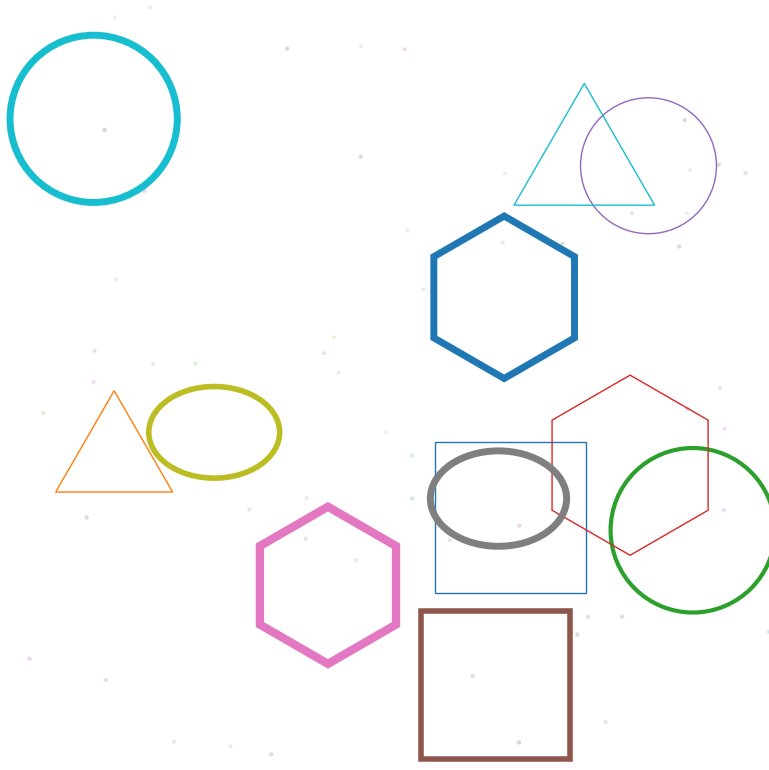[{"shape": "square", "thickness": 0.5, "radius": 0.49, "center": [0.664, 0.327]}, {"shape": "hexagon", "thickness": 2.5, "radius": 0.53, "center": [0.655, 0.614]}, {"shape": "triangle", "thickness": 0.5, "radius": 0.44, "center": [0.148, 0.405]}, {"shape": "circle", "thickness": 1.5, "radius": 0.53, "center": [0.9, 0.311]}, {"shape": "hexagon", "thickness": 0.5, "radius": 0.58, "center": [0.818, 0.396]}, {"shape": "circle", "thickness": 0.5, "radius": 0.44, "center": [0.842, 0.785]}, {"shape": "square", "thickness": 2, "radius": 0.48, "center": [0.643, 0.11]}, {"shape": "hexagon", "thickness": 3, "radius": 0.51, "center": [0.426, 0.24]}, {"shape": "oval", "thickness": 2.5, "radius": 0.44, "center": [0.647, 0.352]}, {"shape": "oval", "thickness": 2, "radius": 0.42, "center": [0.278, 0.439]}, {"shape": "circle", "thickness": 2.5, "radius": 0.54, "center": [0.122, 0.846]}, {"shape": "triangle", "thickness": 0.5, "radius": 0.53, "center": [0.759, 0.786]}]